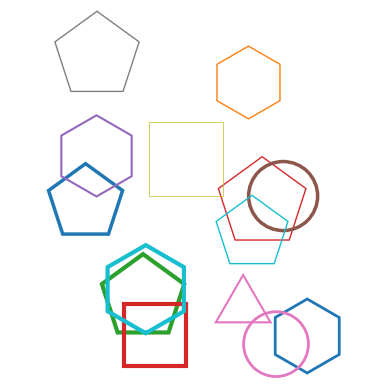[{"shape": "hexagon", "thickness": 2, "radius": 0.48, "center": [0.798, 0.127]}, {"shape": "pentagon", "thickness": 2.5, "radius": 0.51, "center": [0.222, 0.474]}, {"shape": "hexagon", "thickness": 1, "radius": 0.47, "center": [0.645, 0.786]}, {"shape": "pentagon", "thickness": 3, "radius": 0.56, "center": [0.372, 0.227]}, {"shape": "pentagon", "thickness": 1, "radius": 0.6, "center": [0.681, 0.473]}, {"shape": "square", "thickness": 3, "radius": 0.4, "center": [0.403, 0.13]}, {"shape": "hexagon", "thickness": 1.5, "radius": 0.53, "center": [0.251, 0.595]}, {"shape": "circle", "thickness": 2.5, "radius": 0.45, "center": [0.735, 0.491]}, {"shape": "triangle", "thickness": 1.5, "radius": 0.41, "center": [0.632, 0.204]}, {"shape": "circle", "thickness": 2, "radius": 0.42, "center": [0.717, 0.106]}, {"shape": "pentagon", "thickness": 1, "radius": 0.58, "center": [0.252, 0.856]}, {"shape": "square", "thickness": 0.5, "radius": 0.48, "center": [0.483, 0.586]}, {"shape": "hexagon", "thickness": 3, "radius": 0.57, "center": [0.379, 0.249]}, {"shape": "pentagon", "thickness": 1, "radius": 0.49, "center": [0.655, 0.395]}]